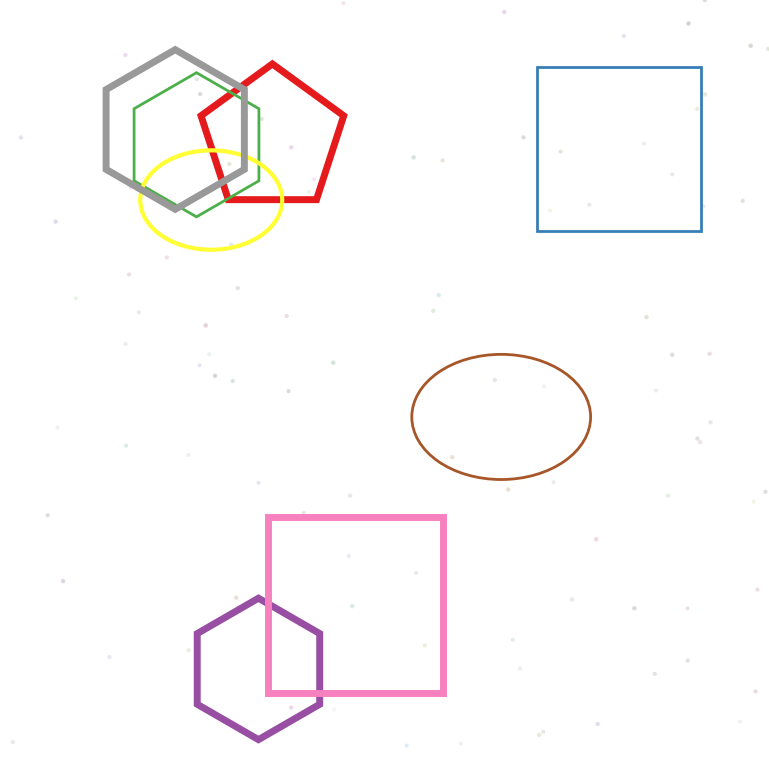[{"shape": "pentagon", "thickness": 2.5, "radius": 0.49, "center": [0.354, 0.82]}, {"shape": "square", "thickness": 1, "radius": 0.53, "center": [0.804, 0.807]}, {"shape": "hexagon", "thickness": 1, "radius": 0.47, "center": [0.255, 0.812]}, {"shape": "hexagon", "thickness": 2.5, "radius": 0.46, "center": [0.336, 0.131]}, {"shape": "oval", "thickness": 1.5, "radius": 0.46, "center": [0.274, 0.74]}, {"shape": "oval", "thickness": 1, "radius": 0.58, "center": [0.651, 0.459]}, {"shape": "square", "thickness": 2.5, "radius": 0.57, "center": [0.462, 0.215]}, {"shape": "hexagon", "thickness": 2.5, "radius": 0.52, "center": [0.228, 0.832]}]